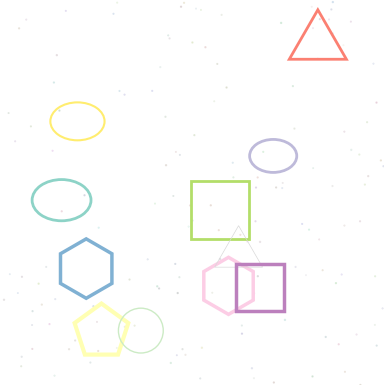[{"shape": "oval", "thickness": 2, "radius": 0.38, "center": [0.16, 0.48]}, {"shape": "pentagon", "thickness": 3, "radius": 0.37, "center": [0.264, 0.138]}, {"shape": "oval", "thickness": 2, "radius": 0.31, "center": [0.71, 0.595]}, {"shape": "triangle", "thickness": 2, "radius": 0.43, "center": [0.826, 0.889]}, {"shape": "hexagon", "thickness": 2.5, "radius": 0.39, "center": [0.224, 0.302]}, {"shape": "square", "thickness": 2, "radius": 0.38, "center": [0.571, 0.454]}, {"shape": "hexagon", "thickness": 2.5, "radius": 0.37, "center": [0.594, 0.258]}, {"shape": "triangle", "thickness": 0.5, "radius": 0.36, "center": [0.62, 0.342]}, {"shape": "square", "thickness": 2.5, "radius": 0.31, "center": [0.675, 0.253]}, {"shape": "circle", "thickness": 1, "radius": 0.29, "center": [0.366, 0.141]}, {"shape": "oval", "thickness": 1.5, "radius": 0.35, "center": [0.201, 0.685]}]